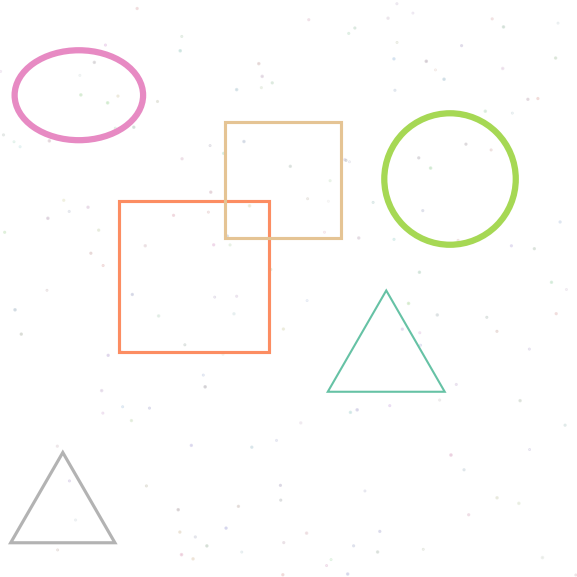[{"shape": "triangle", "thickness": 1, "radius": 0.58, "center": [0.669, 0.379]}, {"shape": "square", "thickness": 1.5, "radius": 0.65, "center": [0.336, 0.52]}, {"shape": "oval", "thickness": 3, "radius": 0.56, "center": [0.137, 0.834]}, {"shape": "circle", "thickness": 3, "radius": 0.57, "center": [0.779, 0.689]}, {"shape": "square", "thickness": 1.5, "radius": 0.5, "center": [0.49, 0.688]}, {"shape": "triangle", "thickness": 1.5, "radius": 0.52, "center": [0.109, 0.111]}]